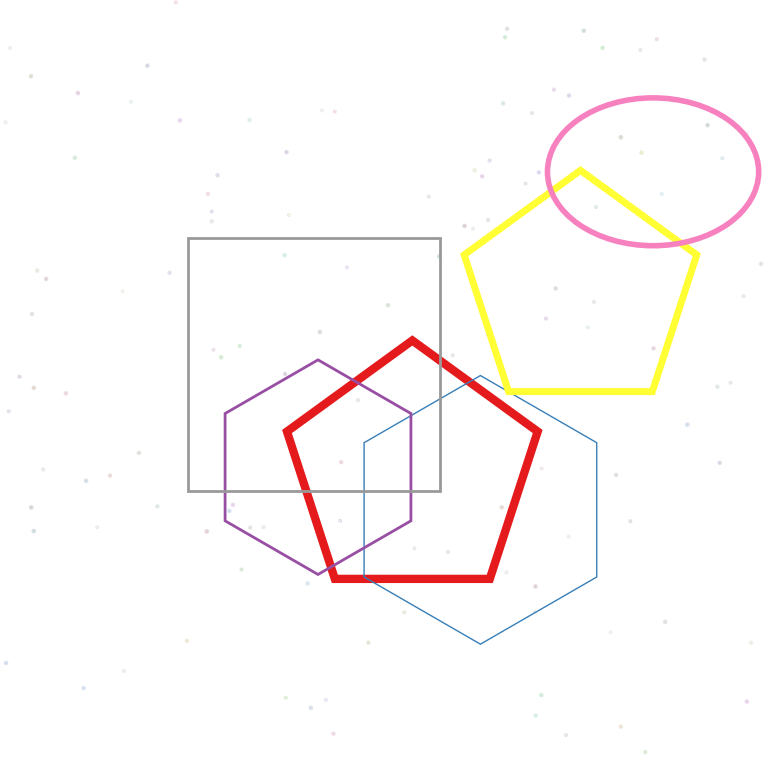[{"shape": "pentagon", "thickness": 3, "radius": 0.86, "center": [0.535, 0.387]}, {"shape": "hexagon", "thickness": 0.5, "radius": 0.87, "center": [0.624, 0.338]}, {"shape": "hexagon", "thickness": 1, "radius": 0.7, "center": [0.413, 0.393]}, {"shape": "pentagon", "thickness": 2.5, "radius": 0.79, "center": [0.754, 0.62]}, {"shape": "oval", "thickness": 2, "radius": 0.69, "center": [0.848, 0.777]}, {"shape": "square", "thickness": 1, "radius": 0.82, "center": [0.408, 0.527]}]